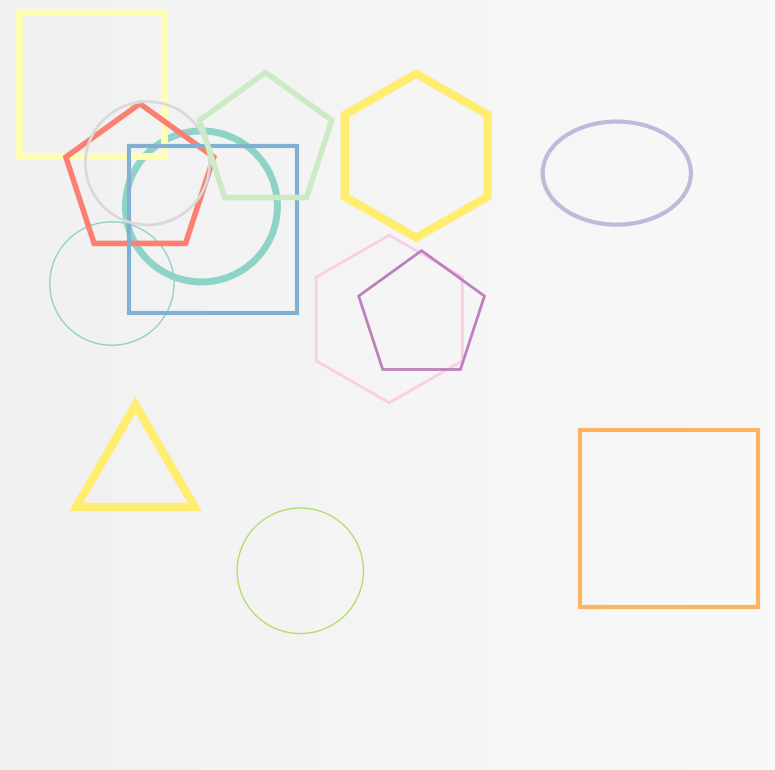[{"shape": "circle", "thickness": 0.5, "radius": 0.4, "center": [0.144, 0.632]}, {"shape": "circle", "thickness": 2.5, "radius": 0.49, "center": [0.26, 0.732]}, {"shape": "square", "thickness": 2.5, "radius": 0.47, "center": [0.118, 0.891]}, {"shape": "oval", "thickness": 1.5, "radius": 0.48, "center": [0.796, 0.775]}, {"shape": "pentagon", "thickness": 2, "radius": 0.5, "center": [0.18, 0.765]}, {"shape": "square", "thickness": 1.5, "radius": 0.54, "center": [0.275, 0.702]}, {"shape": "square", "thickness": 1.5, "radius": 0.57, "center": [0.864, 0.326]}, {"shape": "circle", "thickness": 0.5, "radius": 0.41, "center": [0.388, 0.259]}, {"shape": "hexagon", "thickness": 1, "radius": 0.54, "center": [0.502, 0.586]}, {"shape": "circle", "thickness": 1, "radius": 0.4, "center": [0.19, 0.788]}, {"shape": "pentagon", "thickness": 1, "radius": 0.43, "center": [0.544, 0.589]}, {"shape": "pentagon", "thickness": 2, "radius": 0.45, "center": [0.343, 0.816]}, {"shape": "triangle", "thickness": 3, "radius": 0.44, "center": [0.175, 0.386]}, {"shape": "hexagon", "thickness": 3, "radius": 0.53, "center": [0.537, 0.798]}]